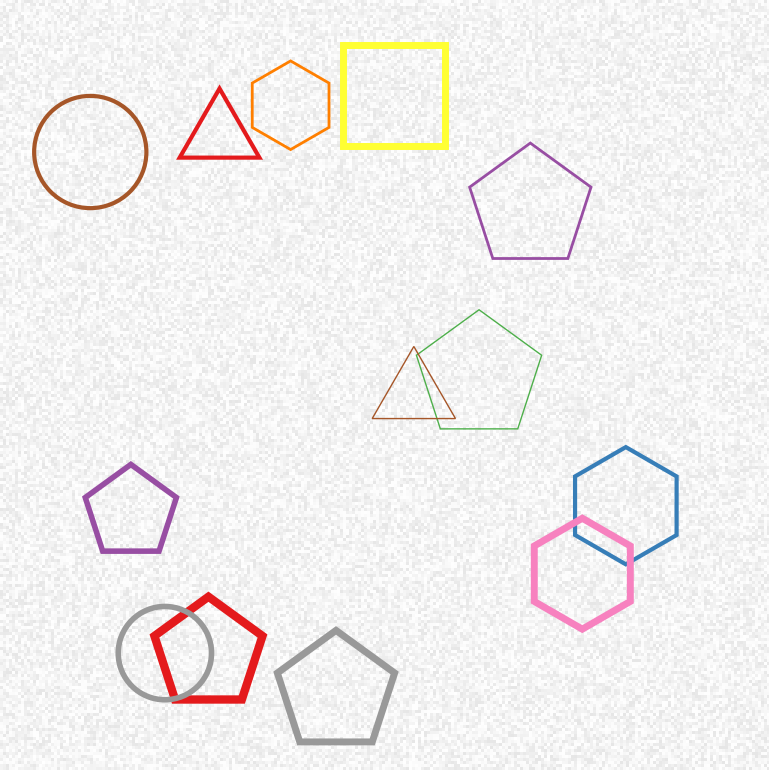[{"shape": "pentagon", "thickness": 3, "radius": 0.37, "center": [0.271, 0.151]}, {"shape": "triangle", "thickness": 1.5, "radius": 0.3, "center": [0.285, 0.825]}, {"shape": "hexagon", "thickness": 1.5, "radius": 0.38, "center": [0.813, 0.343]}, {"shape": "pentagon", "thickness": 0.5, "radius": 0.43, "center": [0.622, 0.512]}, {"shape": "pentagon", "thickness": 2, "radius": 0.31, "center": [0.17, 0.335]}, {"shape": "pentagon", "thickness": 1, "radius": 0.41, "center": [0.689, 0.731]}, {"shape": "hexagon", "thickness": 1, "radius": 0.29, "center": [0.377, 0.863]}, {"shape": "square", "thickness": 2.5, "radius": 0.33, "center": [0.511, 0.876]}, {"shape": "triangle", "thickness": 0.5, "radius": 0.31, "center": [0.537, 0.488]}, {"shape": "circle", "thickness": 1.5, "radius": 0.36, "center": [0.117, 0.803]}, {"shape": "hexagon", "thickness": 2.5, "radius": 0.36, "center": [0.756, 0.255]}, {"shape": "circle", "thickness": 2, "radius": 0.3, "center": [0.214, 0.152]}, {"shape": "pentagon", "thickness": 2.5, "radius": 0.4, "center": [0.436, 0.101]}]